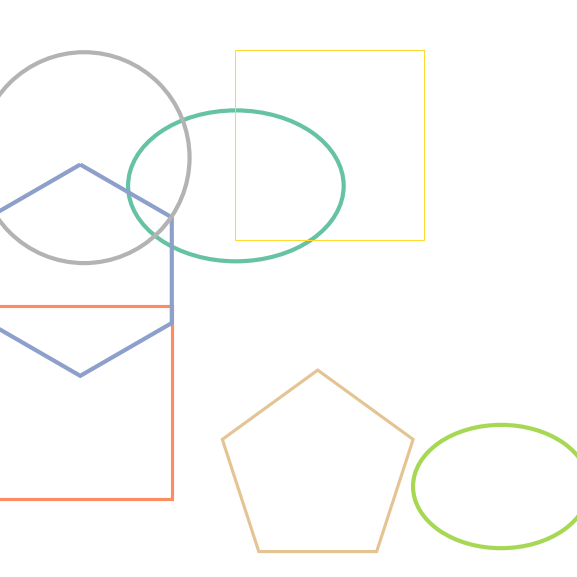[{"shape": "oval", "thickness": 2, "radius": 0.93, "center": [0.408, 0.677]}, {"shape": "square", "thickness": 1.5, "radius": 0.84, "center": [0.13, 0.302]}, {"shape": "hexagon", "thickness": 2, "radius": 0.91, "center": [0.139, 0.531]}, {"shape": "oval", "thickness": 2, "radius": 0.76, "center": [0.868, 0.157]}, {"shape": "square", "thickness": 0.5, "radius": 0.82, "center": [0.571, 0.748]}, {"shape": "pentagon", "thickness": 1.5, "radius": 0.87, "center": [0.55, 0.185]}, {"shape": "circle", "thickness": 2, "radius": 0.91, "center": [0.146, 0.726]}]